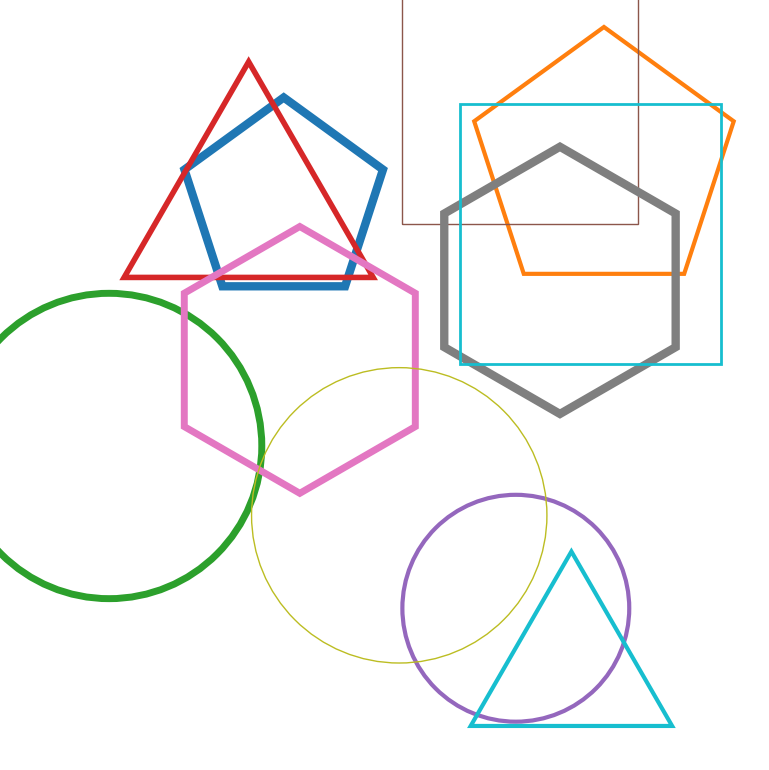[{"shape": "pentagon", "thickness": 3, "radius": 0.68, "center": [0.368, 0.738]}, {"shape": "pentagon", "thickness": 1.5, "radius": 0.89, "center": [0.784, 0.788]}, {"shape": "circle", "thickness": 2.5, "radius": 0.99, "center": [0.142, 0.421]}, {"shape": "triangle", "thickness": 2, "radius": 0.93, "center": [0.323, 0.733]}, {"shape": "circle", "thickness": 1.5, "radius": 0.74, "center": [0.67, 0.21]}, {"shape": "square", "thickness": 0.5, "radius": 0.77, "center": [0.675, 0.863]}, {"shape": "hexagon", "thickness": 2.5, "radius": 0.87, "center": [0.389, 0.533]}, {"shape": "hexagon", "thickness": 3, "radius": 0.87, "center": [0.727, 0.636]}, {"shape": "circle", "thickness": 0.5, "radius": 0.96, "center": [0.518, 0.331]}, {"shape": "triangle", "thickness": 1.5, "radius": 0.76, "center": [0.742, 0.133]}, {"shape": "square", "thickness": 1, "radius": 0.85, "center": [0.767, 0.696]}]